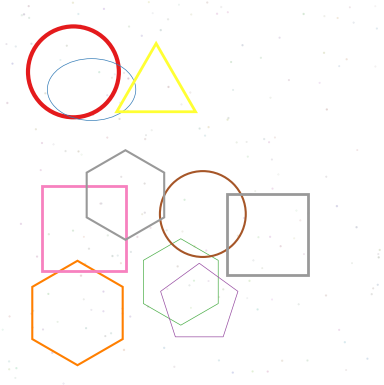[{"shape": "circle", "thickness": 3, "radius": 0.59, "center": [0.191, 0.813]}, {"shape": "oval", "thickness": 0.5, "radius": 0.57, "center": [0.238, 0.767]}, {"shape": "hexagon", "thickness": 0.5, "radius": 0.56, "center": [0.47, 0.268]}, {"shape": "pentagon", "thickness": 0.5, "radius": 0.53, "center": [0.518, 0.211]}, {"shape": "hexagon", "thickness": 1.5, "radius": 0.68, "center": [0.201, 0.187]}, {"shape": "triangle", "thickness": 2, "radius": 0.59, "center": [0.406, 0.769]}, {"shape": "circle", "thickness": 1.5, "radius": 0.56, "center": [0.527, 0.444]}, {"shape": "square", "thickness": 2, "radius": 0.55, "center": [0.218, 0.406]}, {"shape": "square", "thickness": 2, "radius": 0.53, "center": [0.694, 0.392]}, {"shape": "hexagon", "thickness": 1.5, "radius": 0.58, "center": [0.326, 0.493]}]